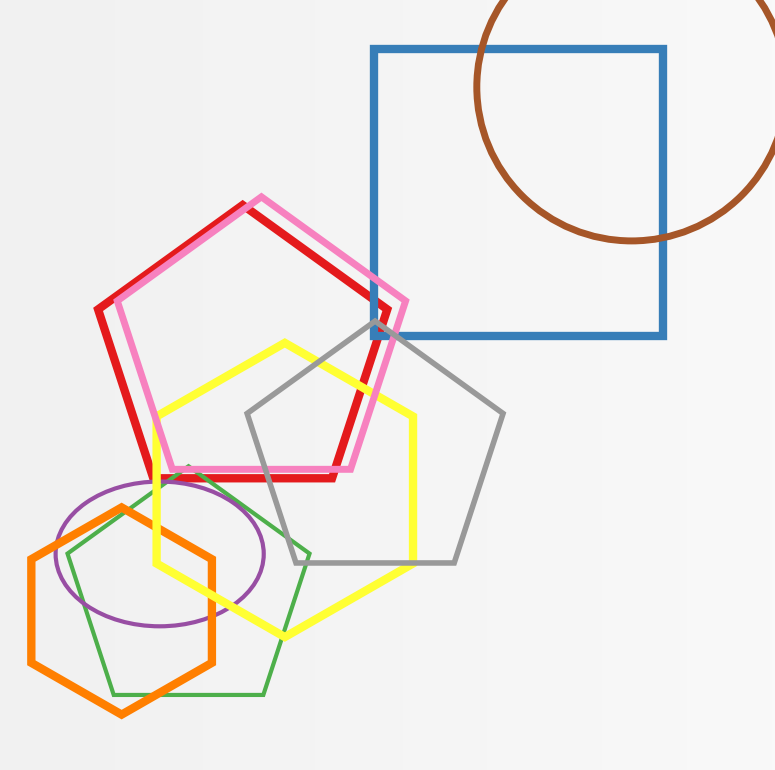[{"shape": "pentagon", "thickness": 3, "radius": 0.98, "center": [0.313, 0.538]}, {"shape": "square", "thickness": 3, "radius": 0.93, "center": [0.669, 0.751]}, {"shape": "pentagon", "thickness": 1.5, "radius": 0.82, "center": [0.243, 0.23]}, {"shape": "oval", "thickness": 1.5, "radius": 0.67, "center": [0.206, 0.281]}, {"shape": "hexagon", "thickness": 3, "radius": 0.67, "center": [0.157, 0.206]}, {"shape": "hexagon", "thickness": 3, "radius": 0.96, "center": [0.368, 0.364]}, {"shape": "circle", "thickness": 2.5, "radius": 1.0, "center": [0.815, 0.887]}, {"shape": "pentagon", "thickness": 2.5, "radius": 0.98, "center": [0.337, 0.549]}, {"shape": "pentagon", "thickness": 2, "radius": 0.87, "center": [0.484, 0.409]}]